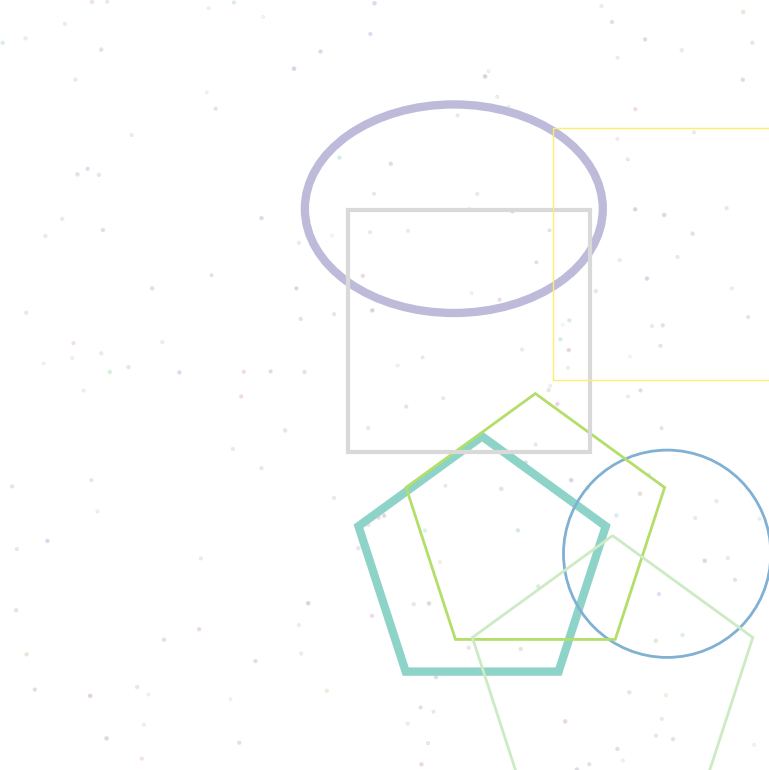[{"shape": "pentagon", "thickness": 3, "radius": 0.84, "center": [0.626, 0.264]}, {"shape": "oval", "thickness": 3, "radius": 0.97, "center": [0.589, 0.729]}, {"shape": "circle", "thickness": 1, "radius": 0.67, "center": [0.866, 0.281]}, {"shape": "pentagon", "thickness": 1, "radius": 0.88, "center": [0.695, 0.312]}, {"shape": "square", "thickness": 1.5, "radius": 0.79, "center": [0.609, 0.57]}, {"shape": "pentagon", "thickness": 1, "radius": 0.96, "center": [0.796, 0.113]}, {"shape": "square", "thickness": 0.5, "radius": 0.82, "center": [0.882, 0.67]}]